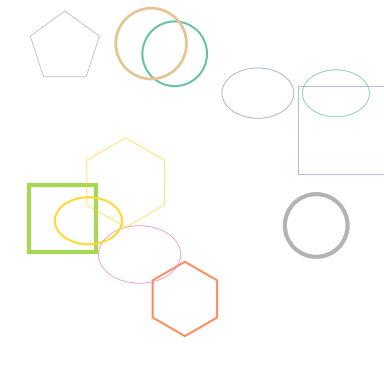[{"shape": "circle", "thickness": 1.5, "radius": 0.42, "center": [0.454, 0.86]}, {"shape": "oval", "thickness": 0.5, "radius": 0.44, "center": [0.873, 0.758]}, {"shape": "hexagon", "thickness": 1.5, "radius": 0.48, "center": [0.48, 0.224]}, {"shape": "square", "thickness": 0.5, "radius": 0.57, "center": [0.887, 0.662]}, {"shape": "oval", "thickness": 0.5, "radius": 0.47, "center": [0.67, 0.758]}, {"shape": "oval", "thickness": 0.5, "radius": 0.53, "center": [0.362, 0.339]}, {"shape": "square", "thickness": 3, "radius": 0.44, "center": [0.162, 0.432]}, {"shape": "hexagon", "thickness": 0.5, "radius": 0.58, "center": [0.326, 0.526]}, {"shape": "oval", "thickness": 1.5, "radius": 0.44, "center": [0.23, 0.427]}, {"shape": "circle", "thickness": 2, "radius": 0.46, "center": [0.393, 0.887]}, {"shape": "circle", "thickness": 3, "radius": 0.41, "center": [0.821, 0.414]}, {"shape": "pentagon", "thickness": 0.5, "radius": 0.47, "center": [0.168, 0.877]}]